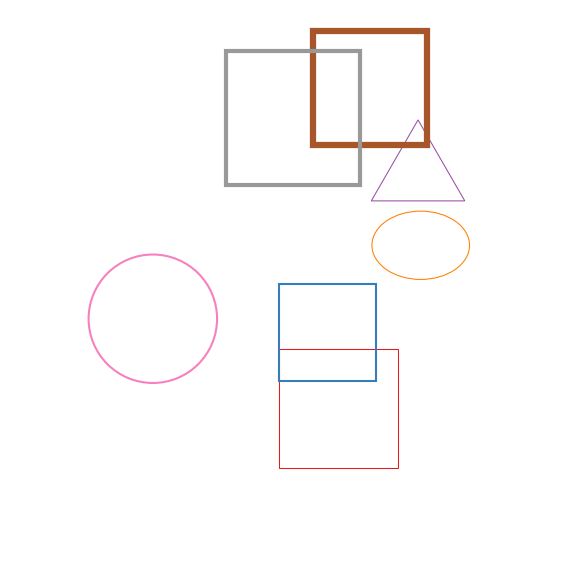[{"shape": "square", "thickness": 0.5, "radius": 0.51, "center": [0.586, 0.292]}, {"shape": "square", "thickness": 1, "radius": 0.42, "center": [0.567, 0.424]}, {"shape": "triangle", "thickness": 0.5, "radius": 0.47, "center": [0.724, 0.698]}, {"shape": "oval", "thickness": 0.5, "radius": 0.42, "center": [0.729, 0.574]}, {"shape": "square", "thickness": 3, "radius": 0.49, "center": [0.641, 0.847]}, {"shape": "circle", "thickness": 1, "radius": 0.56, "center": [0.265, 0.447]}, {"shape": "square", "thickness": 2, "radius": 0.58, "center": [0.507, 0.795]}]